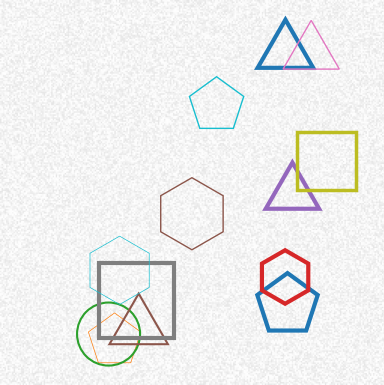[{"shape": "triangle", "thickness": 3, "radius": 0.42, "center": [0.741, 0.865]}, {"shape": "pentagon", "thickness": 3, "radius": 0.41, "center": [0.747, 0.208]}, {"shape": "pentagon", "thickness": 0.5, "radius": 0.36, "center": [0.298, 0.116]}, {"shape": "circle", "thickness": 1.5, "radius": 0.41, "center": [0.282, 0.132]}, {"shape": "hexagon", "thickness": 3, "radius": 0.35, "center": [0.741, 0.281]}, {"shape": "triangle", "thickness": 3, "radius": 0.4, "center": [0.76, 0.498]}, {"shape": "hexagon", "thickness": 1, "radius": 0.47, "center": [0.499, 0.445]}, {"shape": "triangle", "thickness": 1.5, "radius": 0.44, "center": [0.36, 0.15]}, {"shape": "triangle", "thickness": 1, "radius": 0.42, "center": [0.808, 0.863]}, {"shape": "square", "thickness": 3, "radius": 0.49, "center": [0.354, 0.22]}, {"shape": "square", "thickness": 2.5, "radius": 0.38, "center": [0.848, 0.582]}, {"shape": "hexagon", "thickness": 0.5, "radius": 0.44, "center": [0.311, 0.298]}, {"shape": "pentagon", "thickness": 1, "radius": 0.37, "center": [0.563, 0.727]}]